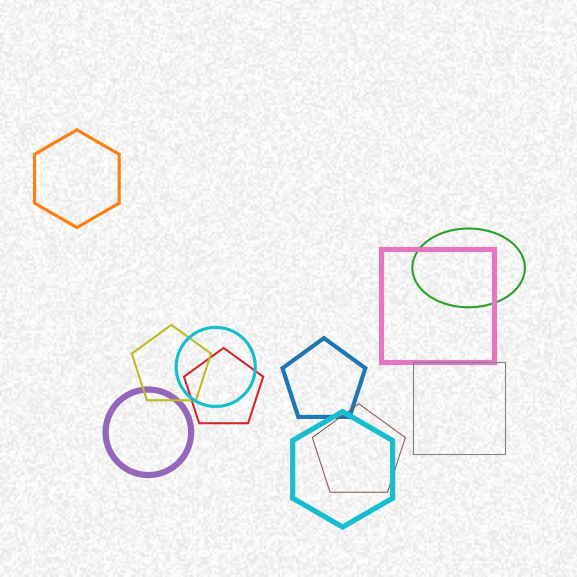[{"shape": "pentagon", "thickness": 2, "radius": 0.38, "center": [0.561, 0.338]}, {"shape": "hexagon", "thickness": 1.5, "radius": 0.42, "center": [0.133, 0.69]}, {"shape": "oval", "thickness": 1, "radius": 0.49, "center": [0.811, 0.535]}, {"shape": "pentagon", "thickness": 1, "radius": 0.36, "center": [0.387, 0.325]}, {"shape": "circle", "thickness": 3, "radius": 0.37, "center": [0.257, 0.251]}, {"shape": "pentagon", "thickness": 0.5, "radius": 0.42, "center": [0.621, 0.215]}, {"shape": "square", "thickness": 2.5, "radius": 0.49, "center": [0.757, 0.47]}, {"shape": "square", "thickness": 0.5, "radius": 0.4, "center": [0.794, 0.292]}, {"shape": "pentagon", "thickness": 1, "radius": 0.36, "center": [0.297, 0.364]}, {"shape": "hexagon", "thickness": 2.5, "radius": 0.5, "center": [0.593, 0.186]}, {"shape": "circle", "thickness": 1.5, "radius": 0.34, "center": [0.374, 0.364]}]